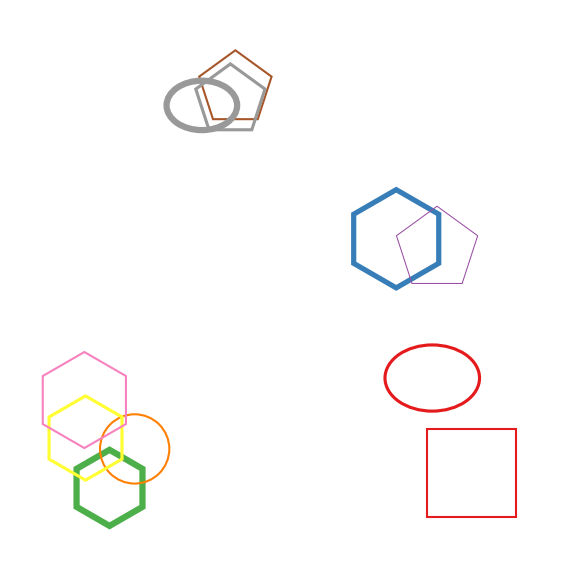[{"shape": "oval", "thickness": 1.5, "radius": 0.41, "center": [0.749, 0.345]}, {"shape": "square", "thickness": 1, "radius": 0.38, "center": [0.816, 0.18]}, {"shape": "hexagon", "thickness": 2.5, "radius": 0.43, "center": [0.686, 0.586]}, {"shape": "hexagon", "thickness": 3, "radius": 0.33, "center": [0.19, 0.154]}, {"shape": "pentagon", "thickness": 0.5, "radius": 0.37, "center": [0.757, 0.568]}, {"shape": "circle", "thickness": 1, "radius": 0.3, "center": [0.233, 0.222]}, {"shape": "hexagon", "thickness": 1.5, "radius": 0.36, "center": [0.148, 0.241]}, {"shape": "pentagon", "thickness": 1, "radius": 0.33, "center": [0.408, 0.846]}, {"shape": "hexagon", "thickness": 1, "radius": 0.42, "center": [0.146, 0.306]}, {"shape": "oval", "thickness": 3, "radius": 0.31, "center": [0.35, 0.817]}, {"shape": "pentagon", "thickness": 1.5, "radius": 0.32, "center": [0.399, 0.825]}]